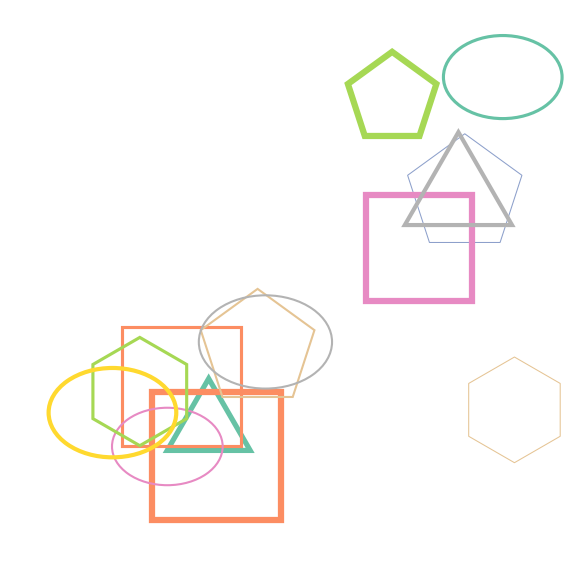[{"shape": "triangle", "thickness": 2.5, "radius": 0.41, "center": [0.361, 0.261]}, {"shape": "oval", "thickness": 1.5, "radius": 0.51, "center": [0.871, 0.866]}, {"shape": "square", "thickness": 3, "radius": 0.56, "center": [0.375, 0.21]}, {"shape": "square", "thickness": 1.5, "radius": 0.52, "center": [0.314, 0.33]}, {"shape": "pentagon", "thickness": 0.5, "radius": 0.52, "center": [0.805, 0.663]}, {"shape": "square", "thickness": 3, "radius": 0.46, "center": [0.726, 0.57]}, {"shape": "oval", "thickness": 1, "radius": 0.48, "center": [0.29, 0.226]}, {"shape": "hexagon", "thickness": 1.5, "radius": 0.47, "center": [0.242, 0.321]}, {"shape": "pentagon", "thickness": 3, "radius": 0.4, "center": [0.679, 0.829]}, {"shape": "oval", "thickness": 2, "radius": 0.55, "center": [0.195, 0.285]}, {"shape": "pentagon", "thickness": 1, "radius": 0.52, "center": [0.446, 0.395]}, {"shape": "hexagon", "thickness": 0.5, "radius": 0.46, "center": [0.891, 0.289]}, {"shape": "triangle", "thickness": 2, "radius": 0.54, "center": [0.794, 0.663]}, {"shape": "oval", "thickness": 1, "radius": 0.58, "center": [0.46, 0.407]}]